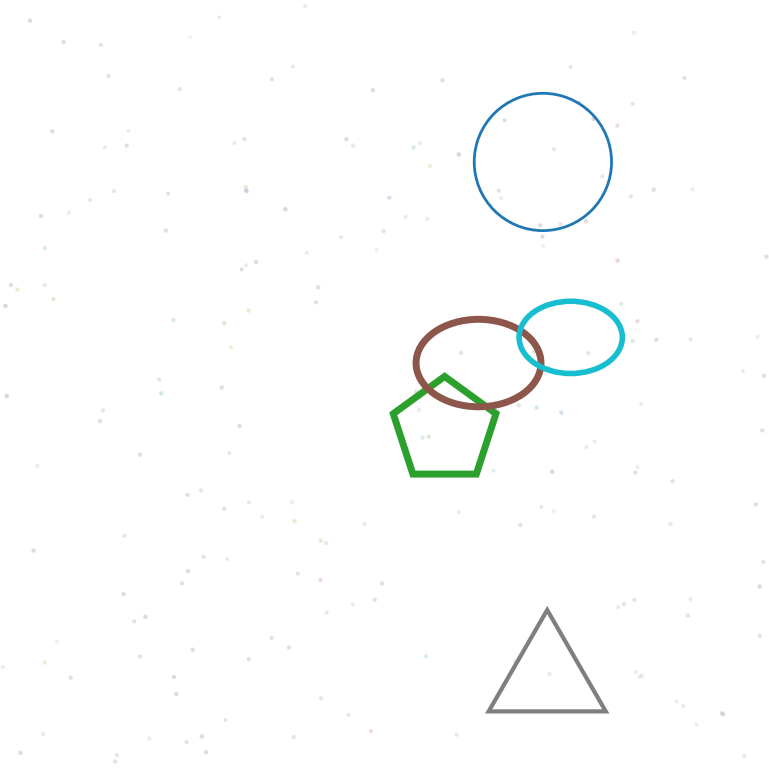[{"shape": "circle", "thickness": 1, "radius": 0.45, "center": [0.705, 0.79]}, {"shape": "pentagon", "thickness": 2.5, "radius": 0.35, "center": [0.577, 0.441]}, {"shape": "oval", "thickness": 2.5, "radius": 0.41, "center": [0.621, 0.529]}, {"shape": "triangle", "thickness": 1.5, "radius": 0.44, "center": [0.711, 0.12]}, {"shape": "oval", "thickness": 2, "radius": 0.34, "center": [0.741, 0.562]}]